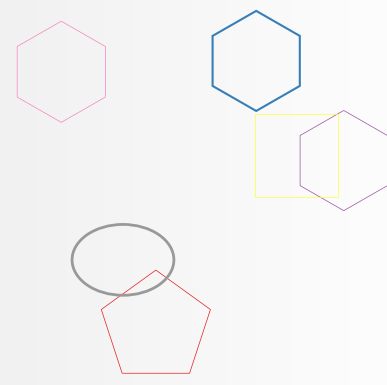[{"shape": "pentagon", "thickness": 0.5, "radius": 0.74, "center": [0.402, 0.15]}, {"shape": "hexagon", "thickness": 1.5, "radius": 0.65, "center": [0.661, 0.842]}, {"shape": "hexagon", "thickness": 0.5, "radius": 0.65, "center": [0.887, 0.583]}, {"shape": "square", "thickness": 0.5, "radius": 0.54, "center": [0.765, 0.597]}, {"shape": "hexagon", "thickness": 0.5, "radius": 0.66, "center": [0.158, 0.814]}, {"shape": "oval", "thickness": 2, "radius": 0.66, "center": [0.317, 0.325]}]